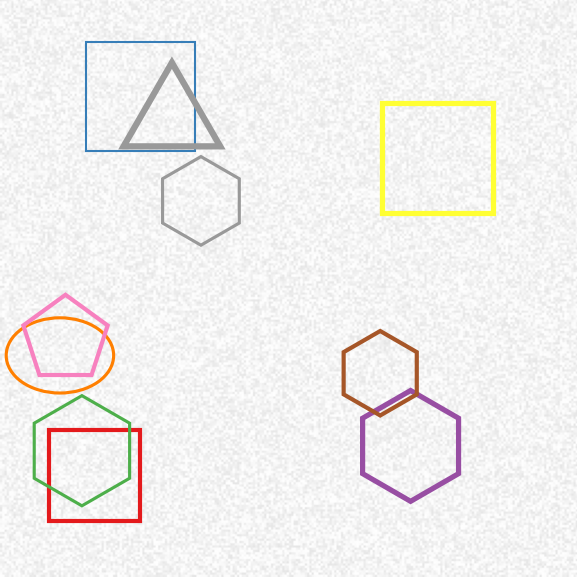[{"shape": "square", "thickness": 2, "radius": 0.39, "center": [0.164, 0.176]}, {"shape": "square", "thickness": 1, "radius": 0.47, "center": [0.243, 0.832]}, {"shape": "hexagon", "thickness": 1.5, "radius": 0.48, "center": [0.142, 0.219]}, {"shape": "hexagon", "thickness": 2.5, "radius": 0.48, "center": [0.711, 0.227]}, {"shape": "oval", "thickness": 1.5, "radius": 0.47, "center": [0.104, 0.384]}, {"shape": "square", "thickness": 2.5, "radius": 0.48, "center": [0.758, 0.726]}, {"shape": "hexagon", "thickness": 2, "radius": 0.37, "center": [0.658, 0.353]}, {"shape": "pentagon", "thickness": 2, "radius": 0.38, "center": [0.113, 0.412]}, {"shape": "triangle", "thickness": 3, "radius": 0.48, "center": [0.298, 0.794]}, {"shape": "hexagon", "thickness": 1.5, "radius": 0.38, "center": [0.348, 0.651]}]